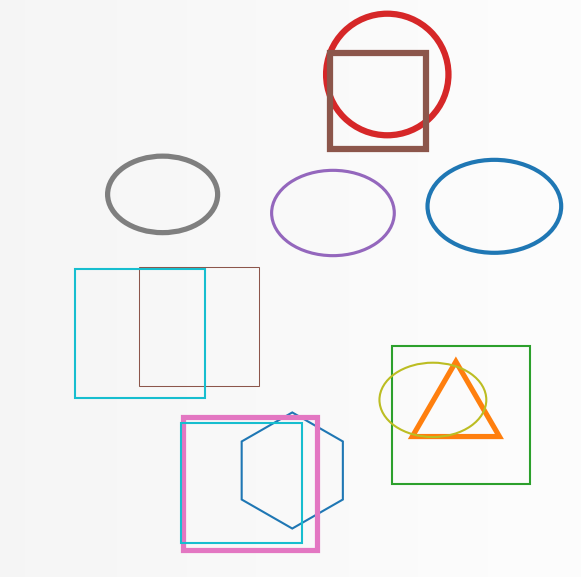[{"shape": "hexagon", "thickness": 1, "radius": 0.5, "center": [0.503, 0.184]}, {"shape": "oval", "thickness": 2, "radius": 0.57, "center": [0.85, 0.642]}, {"shape": "triangle", "thickness": 2.5, "radius": 0.43, "center": [0.784, 0.286]}, {"shape": "square", "thickness": 1, "radius": 0.6, "center": [0.793, 0.281]}, {"shape": "circle", "thickness": 3, "radius": 0.53, "center": [0.666, 0.87]}, {"shape": "oval", "thickness": 1.5, "radius": 0.53, "center": [0.573, 0.63]}, {"shape": "square", "thickness": 3, "radius": 0.41, "center": [0.651, 0.825]}, {"shape": "square", "thickness": 0.5, "radius": 0.52, "center": [0.342, 0.433]}, {"shape": "square", "thickness": 2.5, "radius": 0.57, "center": [0.43, 0.162]}, {"shape": "oval", "thickness": 2.5, "radius": 0.47, "center": [0.28, 0.663]}, {"shape": "oval", "thickness": 1, "radius": 0.46, "center": [0.745, 0.307]}, {"shape": "square", "thickness": 1, "radius": 0.56, "center": [0.241, 0.422]}, {"shape": "square", "thickness": 1, "radius": 0.52, "center": [0.416, 0.163]}]